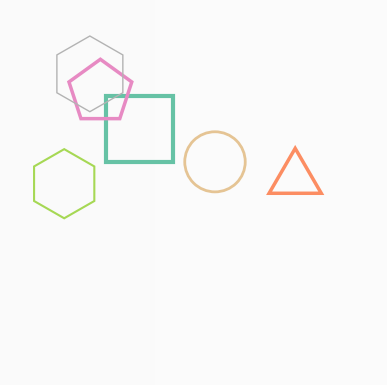[{"shape": "square", "thickness": 3, "radius": 0.43, "center": [0.36, 0.665]}, {"shape": "triangle", "thickness": 2.5, "radius": 0.39, "center": [0.762, 0.537]}, {"shape": "pentagon", "thickness": 2.5, "radius": 0.43, "center": [0.259, 0.761]}, {"shape": "hexagon", "thickness": 1.5, "radius": 0.45, "center": [0.166, 0.523]}, {"shape": "circle", "thickness": 2, "radius": 0.39, "center": [0.555, 0.58]}, {"shape": "hexagon", "thickness": 1, "radius": 0.49, "center": [0.232, 0.808]}]